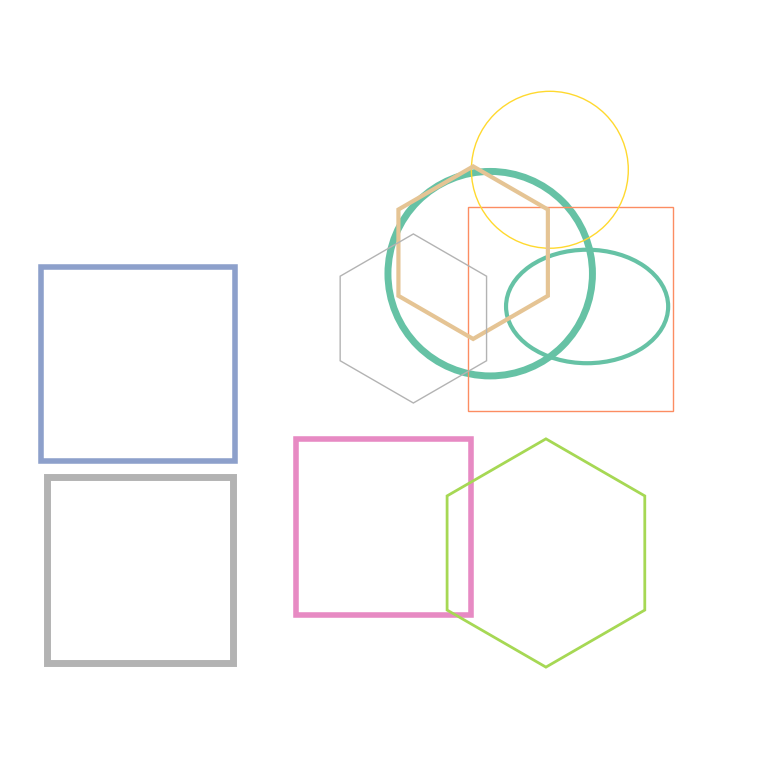[{"shape": "circle", "thickness": 2.5, "radius": 0.66, "center": [0.637, 0.645]}, {"shape": "oval", "thickness": 1.5, "radius": 0.53, "center": [0.762, 0.602]}, {"shape": "square", "thickness": 0.5, "radius": 0.66, "center": [0.741, 0.599]}, {"shape": "square", "thickness": 2, "radius": 0.63, "center": [0.179, 0.528]}, {"shape": "square", "thickness": 2, "radius": 0.57, "center": [0.498, 0.316]}, {"shape": "hexagon", "thickness": 1, "radius": 0.74, "center": [0.709, 0.282]}, {"shape": "circle", "thickness": 0.5, "radius": 0.51, "center": [0.714, 0.78]}, {"shape": "hexagon", "thickness": 1.5, "radius": 0.56, "center": [0.614, 0.672]}, {"shape": "square", "thickness": 2.5, "radius": 0.6, "center": [0.181, 0.259]}, {"shape": "hexagon", "thickness": 0.5, "radius": 0.55, "center": [0.537, 0.586]}]